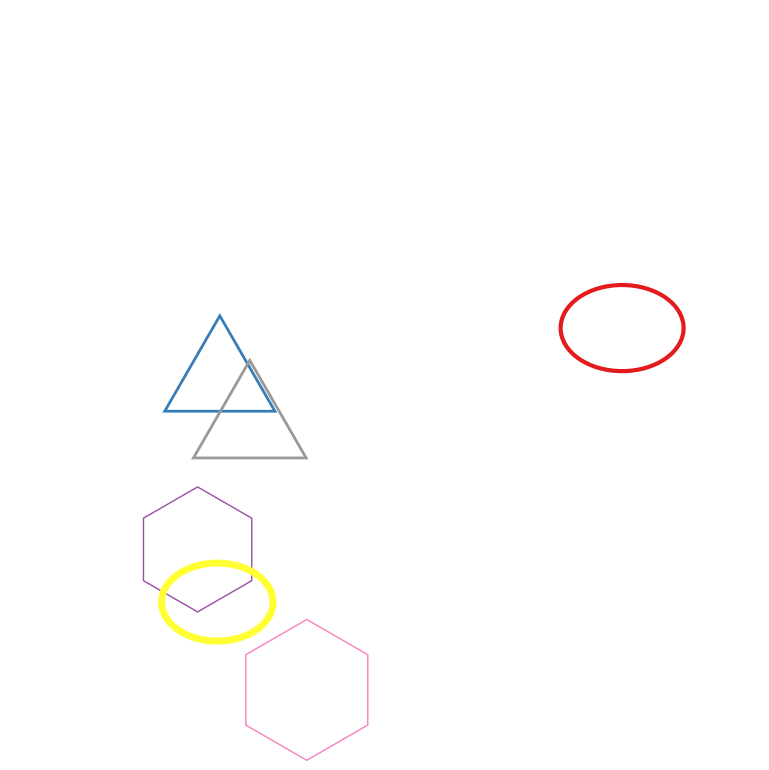[{"shape": "oval", "thickness": 1.5, "radius": 0.4, "center": [0.808, 0.574]}, {"shape": "triangle", "thickness": 1, "radius": 0.41, "center": [0.285, 0.507]}, {"shape": "hexagon", "thickness": 0.5, "radius": 0.41, "center": [0.257, 0.286]}, {"shape": "oval", "thickness": 2.5, "radius": 0.36, "center": [0.282, 0.218]}, {"shape": "hexagon", "thickness": 0.5, "radius": 0.46, "center": [0.398, 0.104]}, {"shape": "triangle", "thickness": 1, "radius": 0.42, "center": [0.324, 0.448]}]